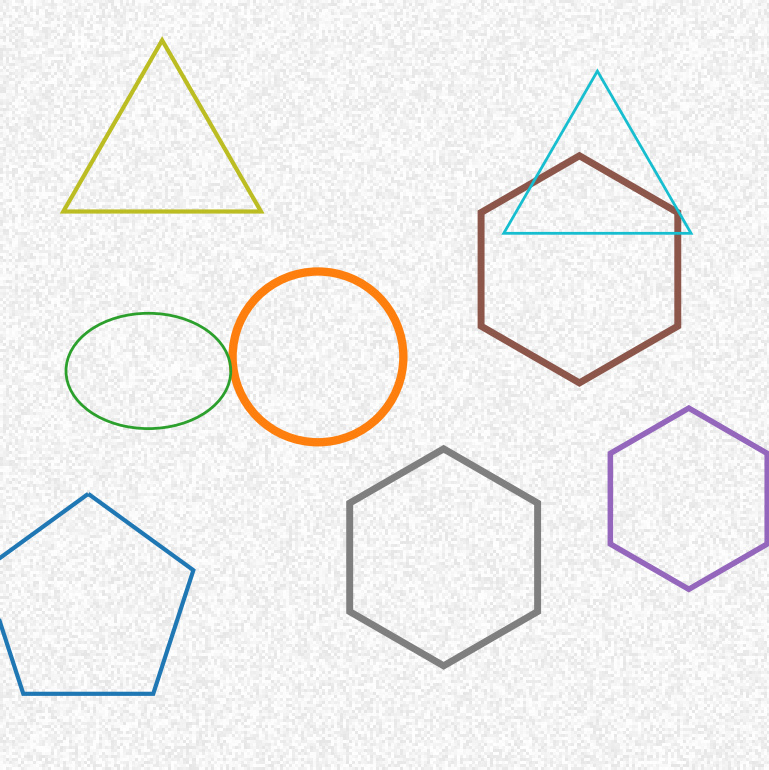[{"shape": "pentagon", "thickness": 1.5, "radius": 0.72, "center": [0.115, 0.215]}, {"shape": "circle", "thickness": 3, "radius": 0.55, "center": [0.413, 0.537]}, {"shape": "oval", "thickness": 1, "radius": 0.53, "center": [0.193, 0.518]}, {"shape": "hexagon", "thickness": 2, "radius": 0.59, "center": [0.895, 0.352]}, {"shape": "hexagon", "thickness": 2.5, "radius": 0.74, "center": [0.753, 0.65]}, {"shape": "hexagon", "thickness": 2.5, "radius": 0.7, "center": [0.576, 0.276]}, {"shape": "triangle", "thickness": 1.5, "radius": 0.74, "center": [0.211, 0.799]}, {"shape": "triangle", "thickness": 1, "radius": 0.7, "center": [0.776, 0.767]}]